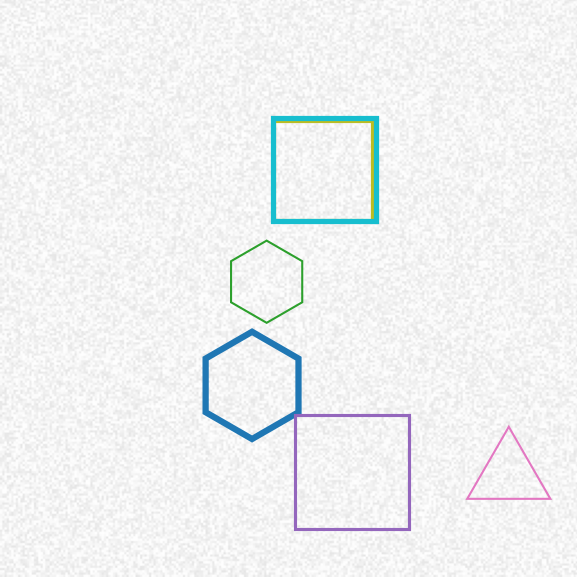[{"shape": "hexagon", "thickness": 3, "radius": 0.46, "center": [0.436, 0.332]}, {"shape": "hexagon", "thickness": 1, "radius": 0.36, "center": [0.462, 0.511]}, {"shape": "square", "thickness": 1.5, "radius": 0.49, "center": [0.61, 0.182]}, {"shape": "triangle", "thickness": 1, "radius": 0.42, "center": [0.881, 0.177]}, {"shape": "square", "thickness": 2, "radius": 0.43, "center": [0.561, 0.703]}, {"shape": "square", "thickness": 2.5, "radius": 0.45, "center": [0.561, 0.705]}]